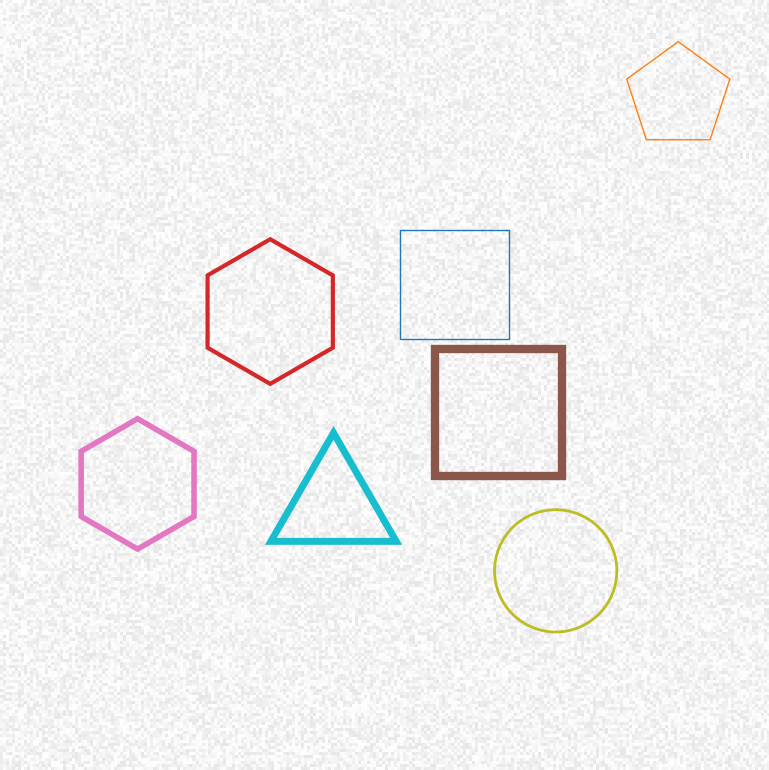[{"shape": "square", "thickness": 0.5, "radius": 0.35, "center": [0.591, 0.631]}, {"shape": "pentagon", "thickness": 0.5, "radius": 0.35, "center": [0.881, 0.875]}, {"shape": "hexagon", "thickness": 1.5, "radius": 0.47, "center": [0.351, 0.595]}, {"shape": "square", "thickness": 3, "radius": 0.41, "center": [0.647, 0.464]}, {"shape": "hexagon", "thickness": 2, "radius": 0.42, "center": [0.179, 0.372]}, {"shape": "circle", "thickness": 1, "radius": 0.4, "center": [0.722, 0.259]}, {"shape": "triangle", "thickness": 2.5, "radius": 0.47, "center": [0.433, 0.344]}]